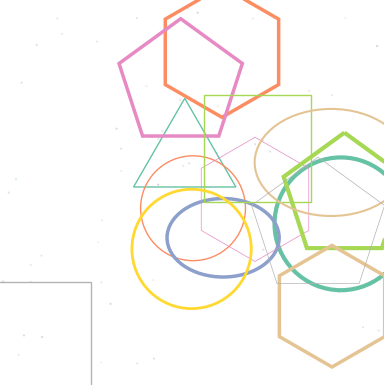[{"shape": "circle", "thickness": 3, "radius": 0.86, "center": [0.885, 0.419]}, {"shape": "triangle", "thickness": 1, "radius": 0.77, "center": [0.48, 0.591]}, {"shape": "circle", "thickness": 1, "radius": 0.68, "center": [0.501, 0.459]}, {"shape": "hexagon", "thickness": 2.5, "radius": 0.85, "center": [0.577, 0.865]}, {"shape": "oval", "thickness": 2.5, "radius": 0.73, "center": [0.579, 0.382]}, {"shape": "hexagon", "thickness": 0.5, "radius": 0.81, "center": [0.662, 0.482]}, {"shape": "pentagon", "thickness": 2.5, "radius": 0.84, "center": [0.469, 0.783]}, {"shape": "pentagon", "thickness": 3, "radius": 0.83, "center": [0.895, 0.49]}, {"shape": "square", "thickness": 1, "radius": 0.69, "center": [0.669, 0.614]}, {"shape": "circle", "thickness": 2, "radius": 0.77, "center": [0.498, 0.353]}, {"shape": "hexagon", "thickness": 2.5, "radius": 0.79, "center": [0.862, 0.205]}, {"shape": "oval", "thickness": 1.5, "radius": 0.99, "center": [0.86, 0.578]}, {"shape": "pentagon", "thickness": 0.5, "radius": 0.91, "center": [0.826, 0.41]}, {"shape": "square", "thickness": 1, "radius": 0.68, "center": [0.101, 0.132]}]